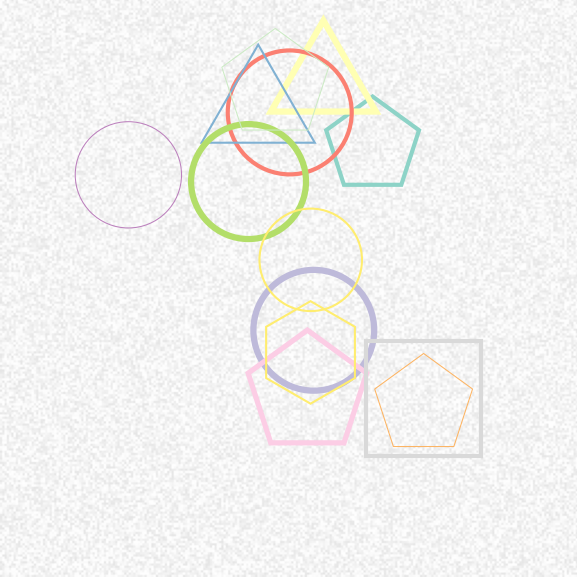[{"shape": "pentagon", "thickness": 2, "radius": 0.42, "center": [0.645, 0.748]}, {"shape": "triangle", "thickness": 3, "radius": 0.53, "center": [0.56, 0.858]}, {"shape": "circle", "thickness": 3, "radius": 0.52, "center": [0.543, 0.427]}, {"shape": "circle", "thickness": 2, "radius": 0.54, "center": [0.502, 0.804]}, {"shape": "triangle", "thickness": 1, "radius": 0.57, "center": [0.447, 0.809]}, {"shape": "pentagon", "thickness": 0.5, "radius": 0.45, "center": [0.734, 0.298]}, {"shape": "circle", "thickness": 3, "radius": 0.5, "center": [0.43, 0.685]}, {"shape": "pentagon", "thickness": 2.5, "radius": 0.54, "center": [0.532, 0.32]}, {"shape": "square", "thickness": 2, "radius": 0.5, "center": [0.733, 0.31]}, {"shape": "circle", "thickness": 0.5, "radius": 0.46, "center": [0.222, 0.696]}, {"shape": "pentagon", "thickness": 0.5, "radius": 0.49, "center": [0.477, 0.853]}, {"shape": "hexagon", "thickness": 1, "radius": 0.44, "center": [0.538, 0.389]}, {"shape": "circle", "thickness": 1, "radius": 0.44, "center": [0.538, 0.549]}]